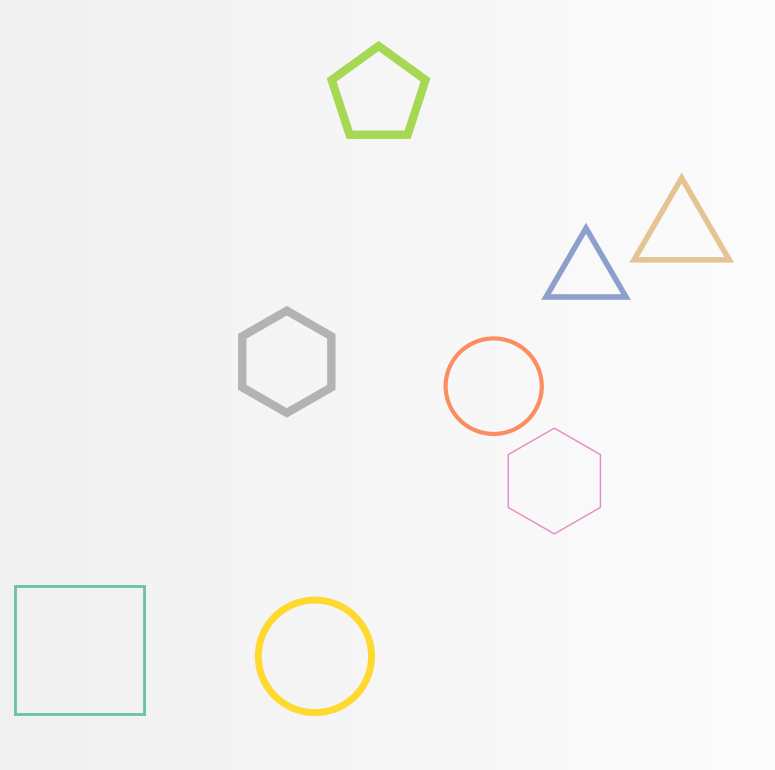[{"shape": "square", "thickness": 1, "radius": 0.42, "center": [0.102, 0.156]}, {"shape": "circle", "thickness": 1.5, "radius": 0.31, "center": [0.637, 0.498]}, {"shape": "triangle", "thickness": 2, "radius": 0.3, "center": [0.756, 0.644]}, {"shape": "hexagon", "thickness": 0.5, "radius": 0.34, "center": [0.715, 0.375]}, {"shape": "pentagon", "thickness": 3, "radius": 0.32, "center": [0.489, 0.877]}, {"shape": "circle", "thickness": 2.5, "radius": 0.37, "center": [0.406, 0.148]}, {"shape": "triangle", "thickness": 2, "radius": 0.35, "center": [0.88, 0.698]}, {"shape": "hexagon", "thickness": 3, "radius": 0.33, "center": [0.37, 0.53]}]